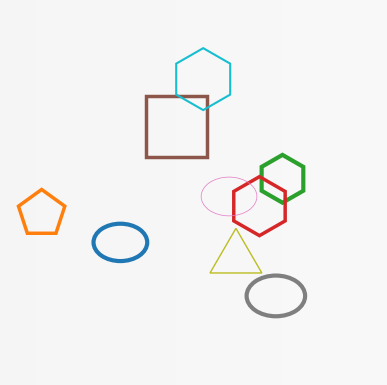[{"shape": "oval", "thickness": 3, "radius": 0.35, "center": [0.311, 0.37]}, {"shape": "pentagon", "thickness": 2.5, "radius": 0.31, "center": [0.107, 0.445]}, {"shape": "hexagon", "thickness": 3, "radius": 0.31, "center": [0.729, 0.536]}, {"shape": "hexagon", "thickness": 2.5, "radius": 0.38, "center": [0.67, 0.465]}, {"shape": "square", "thickness": 2.5, "radius": 0.39, "center": [0.455, 0.671]}, {"shape": "oval", "thickness": 0.5, "radius": 0.36, "center": [0.591, 0.49]}, {"shape": "oval", "thickness": 3, "radius": 0.38, "center": [0.712, 0.231]}, {"shape": "triangle", "thickness": 1, "radius": 0.39, "center": [0.609, 0.33]}, {"shape": "hexagon", "thickness": 1.5, "radius": 0.4, "center": [0.524, 0.795]}]